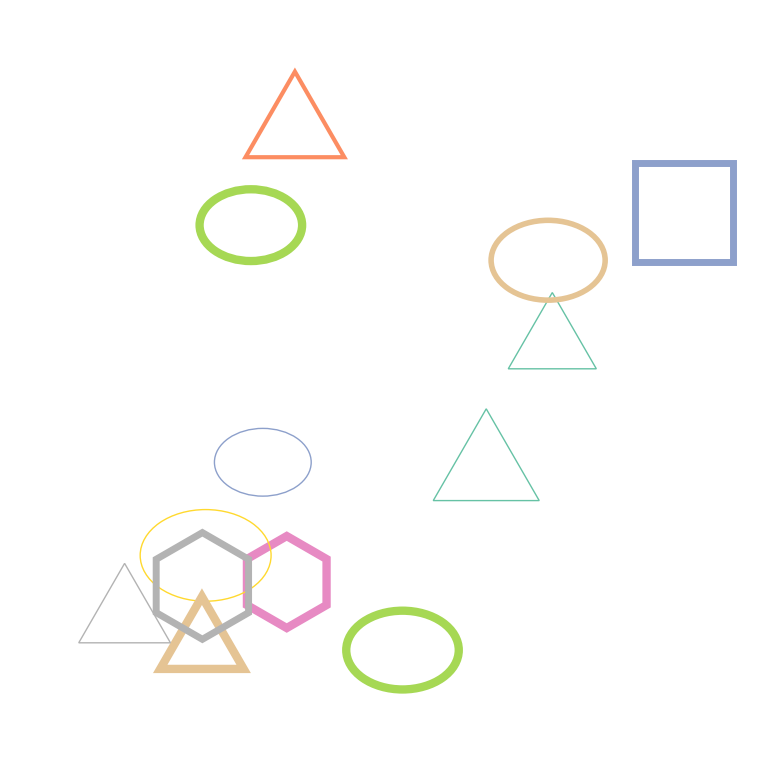[{"shape": "triangle", "thickness": 0.5, "radius": 0.4, "center": [0.631, 0.39]}, {"shape": "triangle", "thickness": 0.5, "radius": 0.33, "center": [0.717, 0.554]}, {"shape": "triangle", "thickness": 1.5, "radius": 0.37, "center": [0.383, 0.833]}, {"shape": "square", "thickness": 2.5, "radius": 0.32, "center": [0.888, 0.724]}, {"shape": "oval", "thickness": 0.5, "radius": 0.31, "center": [0.341, 0.4]}, {"shape": "hexagon", "thickness": 3, "radius": 0.3, "center": [0.372, 0.244]}, {"shape": "oval", "thickness": 3, "radius": 0.33, "center": [0.326, 0.708]}, {"shape": "oval", "thickness": 3, "radius": 0.37, "center": [0.523, 0.156]}, {"shape": "oval", "thickness": 0.5, "radius": 0.43, "center": [0.267, 0.279]}, {"shape": "triangle", "thickness": 3, "radius": 0.31, "center": [0.262, 0.163]}, {"shape": "oval", "thickness": 2, "radius": 0.37, "center": [0.712, 0.662]}, {"shape": "hexagon", "thickness": 2.5, "radius": 0.35, "center": [0.263, 0.239]}, {"shape": "triangle", "thickness": 0.5, "radius": 0.34, "center": [0.162, 0.2]}]